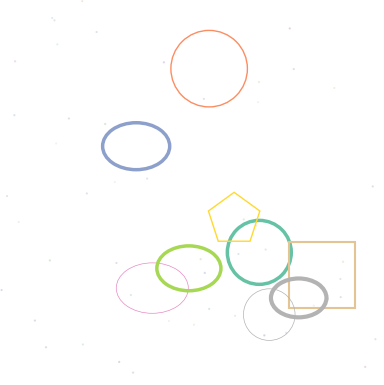[{"shape": "circle", "thickness": 2.5, "radius": 0.42, "center": [0.674, 0.345]}, {"shape": "circle", "thickness": 1, "radius": 0.5, "center": [0.543, 0.822]}, {"shape": "oval", "thickness": 2.5, "radius": 0.44, "center": [0.354, 0.62]}, {"shape": "oval", "thickness": 0.5, "radius": 0.47, "center": [0.396, 0.252]}, {"shape": "oval", "thickness": 2.5, "radius": 0.42, "center": [0.491, 0.303]}, {"shape": "pentagon", "thickness": 1, "radius": 0.35, "center": [0.608, 0.43]}, {"shape": "square", "thickness": 1.5, "radius": 0.43, "center": [0.835, 0.287]}, {"shape": "circle", "thickness": 0.5, "radius": 0.34, "center": [0.699, 0.183]}, {"shape": "oval", "thickness": 3, "radius": 0.36, "center": [0.776, 0.226]}]